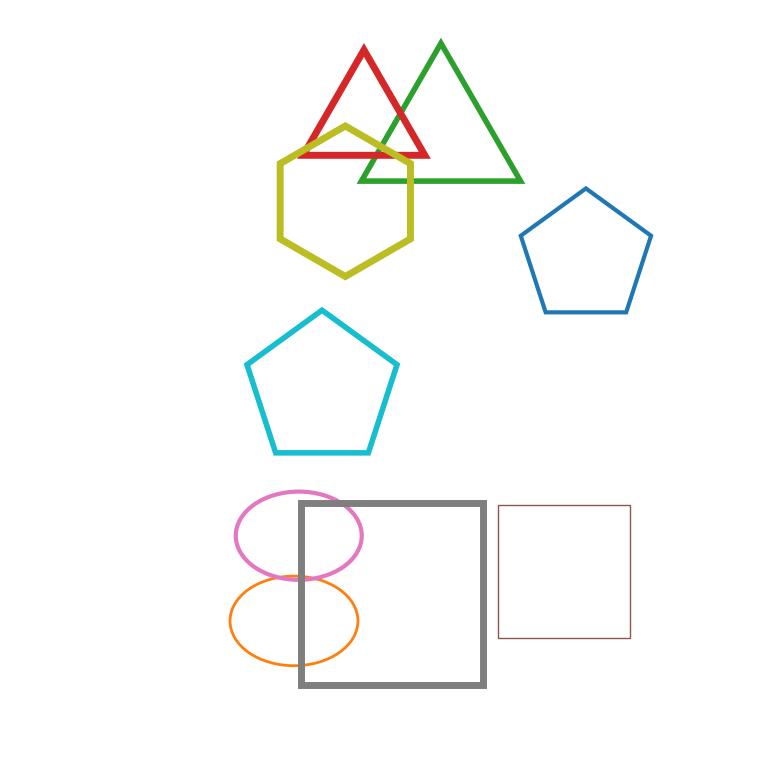[{"shape": "pentagon", "thickness": 1.5, "radius": 0.44, "center": [0.761, 0.666]}, {"shape": "oval", "thickness": 1, "radius": 0.42, "center": [0.382, 0.194]}, {"shape": "triangle", "thickness": 2, "radius": 0.6, "center": [0.573, 0.824]}, {"shape": "triangle", "thickness": 2.5, "radius": 0.46, "center": [0.473, 0.844]}, {"shape": "square", "thickness": 0.5, "radius": 0.43, "center": [0.732, 0.258]}, {"shape": "oval", "thickness": 1.5, "radius": 0.41, "center": [0.388, 0.304]}, {"shape": "square", "thickness": 2.5, "radius": 0.59, "center": [0.509, 0.229]}, {"shape": "hexagon", "thickness": 2.5, "radius": 0.49, "center": [0.448, 0.739]}, {"shape": "pentagon", "thickness": 2, "radius": 0.51, "center": [0.418, 0.495]}]